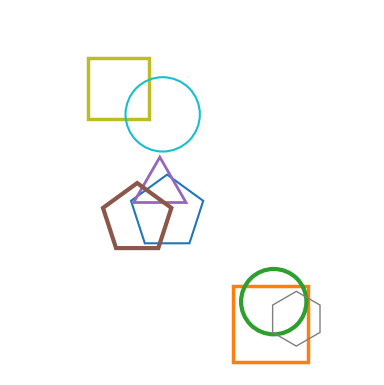[{"shape": "pentagon", "thickness": 1.5, "radius": 0.49, "center": [0.434, 0.448]}, {"shape": "square", "thickness": 2.5, "radius": 0.49, "center": [0.702, 0.158]}, {"shape": "circle", "thickness": 3, "radius": 0.42, "center": [0.711, 0.217]}, {"shape": "triangle", "thickness": 2, "radius": 0.39, "center": [0.415, 0.513]}, {"shape": "pentagon", "thickness": 3, "radius": 0.47, "center": [0.356, 0.431]}, {"shape": "hexagon", "thickness": 1, "radius": 0.36, "center": [0.77, 0.172]}, {"shape": "square", "thickness": 2.5, "radius": 0.4, "center": [0.307, 0.771]}, {"shape": "circle", "thickness": 1.5, "radius": 0.48, "center": [0.423, 0.703]}]